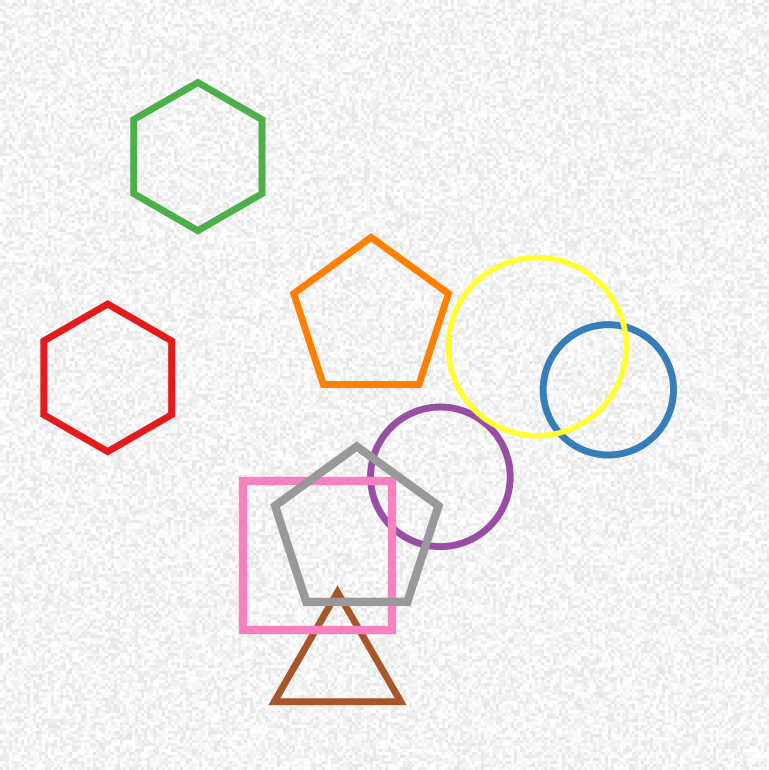[{"shape": "hexagon", "thickness": 2.5, "radius": 0.48, "center": [0.14, 0.509]}, {"shape": "circle", "thickness": 2.5, "radius": 0.42, "center": [0.79, 0.494]}, {"shape": "hexagon", "thickness": 2.5, "radius": 0.48, "center": [0.257, 0.797]}, {"shape": "circle", "thickness": 2.5, "radius": 0.45, "center": [0.572, 0.381]}, {"shape": "pentagon", "thickness": 2.5, "radius": 0.53, "center": [0.482, 0.586]}, {"shape": "circle", "thickness": 2, "radius": 0.58, "center": [0.698, 0.55]}, {"shape": "triangle", "thickness": 2.5, "radius": 0.47, "center": [0.438, 0.136]}, {"shape": "square", "thickness": 3, "radius": 0.48, "center": [0.412, 0.278]}, {"shape": "pentagon", "thickness": 3, "radius": 0.56, "center": [0.463, 0.309]}]